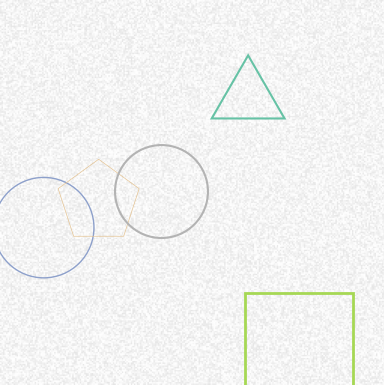[{"shape": "triangle", "thickness": 1.5, "radius": 0.55, "center": [0.644, 0.747]}, {"shape": "circle", "thickness": 1, "radius": 0.65, "center": [0.114, 0.409]}, {"shape": "square", "thickness": 2, "radius": 0.7, "center": [0.777, 0.1]}, {"shape": "pentagon", "thickness": 0.5, "radius": 0.55, "center": [0.256, 0.476]}, {"shape": "circle", "thickness": 1.5, "radius": 0.6, "center": [0.419, 0.503]}]